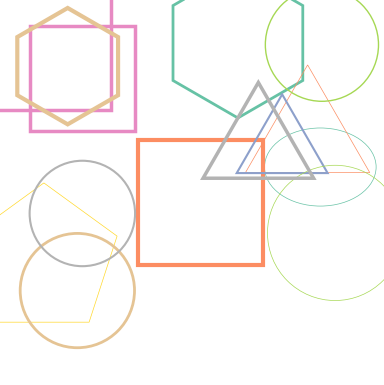[{"shape": "hexagon", "thickness": 2, "radius": 0.97, "center": [0.618, 0.888]}, {"shape": "oval", "thickness": 0.5, "radius": 0.72, "center": [0.832, 0.566]}, {"shape": "triangle", "thickness": 0.5, "radius": 0.93, "center": [0.799, 0.645]}, {"shape": "square", "thickness": 3, "radius": 0.81, "center": [0.521, 0.474]}, {"shape": "triangle", "thickness": 1.5, "radius": 0.68, "center": [0.733, 0.619]}, {"shape": "square", "thickness": 2.5, "radius": 0.68, "center": [0.213, 0.797]}, {"shape": "square", "thickness": 2.5, "radius": 0.76, "center": [0.137, 0.865]}, {"shape": "circle", "thickness": 1, "radius": 0.73, "center": [0.836, 0.884]}, {"shape": "circle", "thickness": 0.5, "radius": 0.88, "center": [0.87, 0.395]}, {"shape": "pentagon", "thickness": 0.5, "radius": 1.0, "center": [0.114, 0.325]}, {"shape": "circle", "thickness": 2, "radius": 0.74, "center": [0.201, 0.245]}, {"shape": "hexagon", "thickness": 3, "radius": 0.76, "center": [0.176, 0.828]}, {"shape": "circle", "thickness": 1.5, "radius": 0.68, "center": [0.214, 0.446]}, {"shape": "triangle", "thickness": 2.5, "radius": 0.83, "center": [0.671, 0.62]}]